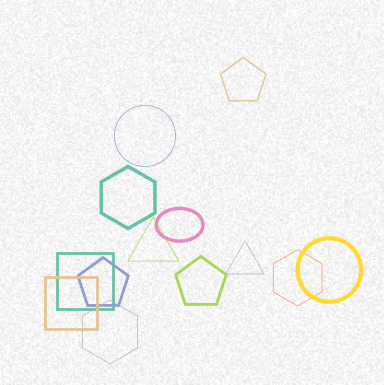[{"shape": "hexagon", "thickness": 2.5, "radius": 0.4, "center": [0.333, 0.487]}, {"shape": "square", "thickness": 2, "radius": 0.37, "center": [0.221, 0.271]}, {"shape": "hexagon", "thickness": 0.5, "radius": 0.37, "center": [0.773, 0.278]}, {"shape": "pentagon", "thickness": 2, "radius": 0.34, "center": [0.268, 0.262]}, {"shape": "circle", "thickness": 0.5, "radius": 0.4, "center": [0.377, 0.647]}, {"shape": "oval", "thickness": 2.5, "radius": 0.3, "center": [0.467, 0.416]}, {"shape": "pentagon", "thickness": 2, "radius": 0.34, "center": [0.522, 0.265]}, {"shape": "triangle", "thickness": 0.5, "radius": 0.38, "center": [0.398, 0.36]}, {"shape": "circle", "thickness": 3, "radius": 0.41, "center": [0.856, 0.299]}, {"shape": "pentagon", "thickness": 1, "radius": 0.31, "center": [0.632, 0.788]}, {"shape": "square", "thickness": 2, "radius": 0.34, "center": [0.184, 0.213]}, {"shape": "hexagon", "thickness": 0.5, "radius": 0.41, "center": [0.286, 0.138]}, {"shape": "triangle", "thickness": 0.5, "radius": 0.29, "center": [0.636, 0.317]}]